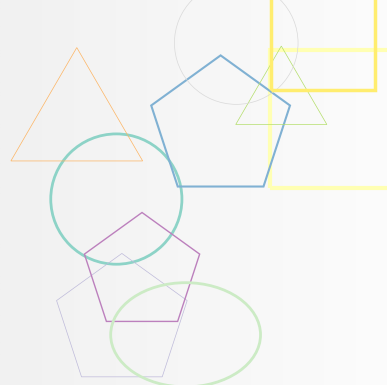[{"shape": "circle", "thickness": 2, "radius": 0.85, "center": [0.3, 0.483]}, {"shape": "square", "thickness": 3, "radius": 0.9, "center": [0.877, 0.691]}, {"shape": "pentagon", "thickness": 0.5, "radius": 0.89, "center": [0.314, 0.165]}, {"shape": "pentagon", "thickness": 1.5, "radius": 0.94, "center": [0.569, 0.668]}, {"shape": "triangle", "thickness": 0.5, "radius": 0.98, "center": [0.198, 0.68]}, {"shape": "triangle", "thickness": 0.5, "radius": 0.68, "center": [0.726, 0.744]}, {"shape": "circle", "thickness": 0.5, "radius": 0.8, "center": [0.61, 0.888]}, {"shape": "pentagon", "thickness": 1, "radius": 0.78, "center": [0.367, 0.292]}, {"shape": "oval", "thickness": 2, "radius": 0.97, "center": [0.479, 0.13]}, {"shape": "square", "thickness": 2.5, "radius": 0.67, "center": [0.833, 0.899]}]